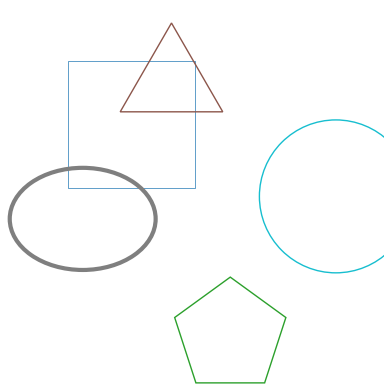[{"shape": "square", "thickness": 0.5, "radius": 0.83, "center": [0.342, 0.677]}, {"shape": "pentagon", "thickness": 1, "radius": 0.76, "center": [0.598, 0.128]}, {"shape": "triangle", "thickness": 1, "radius": 0.77, "center": [0.445, 0.786]}, {"shape": "oval", "thickness": 3, "radius": 0.95, "center": [0.215, 0.431]}, {"shape": "circle", "thickness": 1, "radius": 0.99, "center": [0.872, 0.49]}]